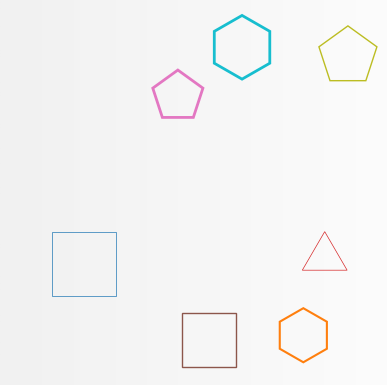[{"shape": "square", "thickness": 0.5, "radius": 0.41, "center": [0.218, 0.314]}, {"shape": "hexagon", "thickness": 1.5, "radius": 0.35, "center": [0.783, 0.129]}, {"shape": "triangle", "thickness": 0.5, "radius": 0.33, "center": [0.838, 0.332]}, {"shape": "square", "thickness": 1, "radius": 0.35, "center": [0.54, 0.116]}, {"shape": "pentagon", "thickness": 2, "radius": 0.34, "center": [0.459, 0.75]}, {"shape": "pentagon", "thickness": 1, "radius": 0.39, "center": [0.898, 0.854]}, {"shape": "hexagon", "thickness": 2, "radius": 0.41, "center": [0.625, 0.877]}]